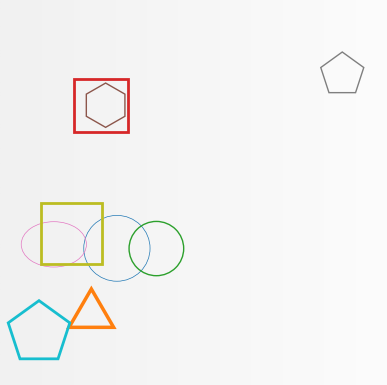[{"shape": "circle", "thickness": 0.5, "radius": 0.43, "center": [0.302, 0.355]}, {"shape": "triangle", "thickness": 2.5, "radius": 0.33, "center": [0.236, 0.183]}, {"shape": "circle", "thickness": 1, "radius": 0.35, "center": [0.404, 0.354]}, {"shape": "square", "thickness": 2, "radius": 0.35, "center": [0.261, 0.726]}, {"shape": "hexagon", "thickness": 1, "radius": 0.29, "center": [0.273, 0.727]}, {"shape": "oval", "thickness": 0.5, "radius": 0.42, "center": [0.139, 0.365]}, {"shape": "pentagon", "thickness": 1, "radius": 0.29, "center": [0.883, 0.807]}, {"shape": "square", "thickness": 2, "radius": 0.4, "center": [0.185, 0.395]}, {"shape": "pentagon", "thickness": 2, "radius": 0.42, "center": [0.101, 0.136]}]